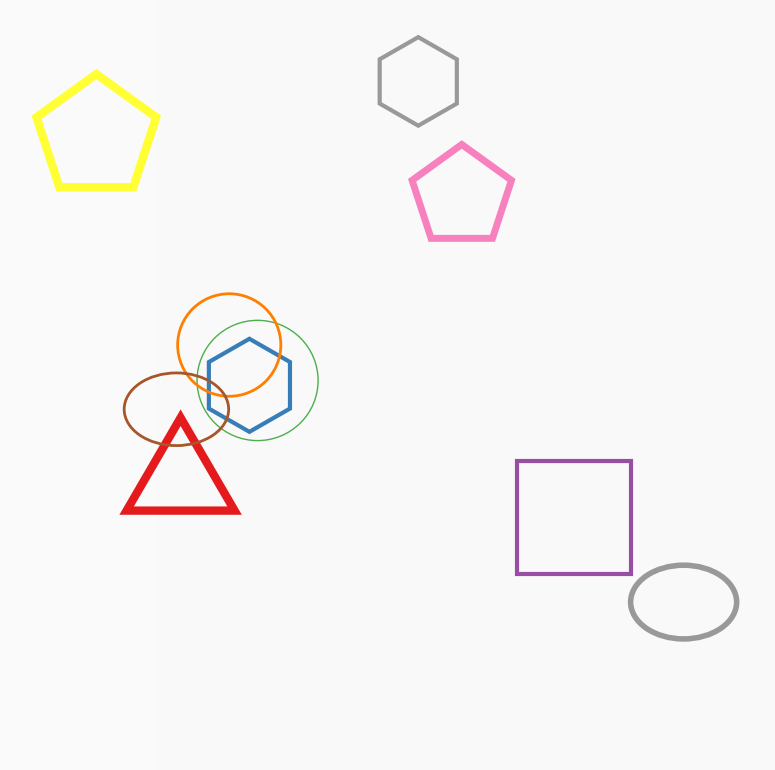[{"shape": "triangle", "thickness": 3, "radius": 0.4, "center": [0.233, 0.377]}, {"shape": "hexagon", "thickness": 1.5, "radius": 0.3, "center": [0.322, 0.5]}, {"shape": "circle", "thickness": 0.5, "radius": 0.39, "center": [0.332, 0.506]}, {"shape": "square", "thickness": 1.5, "radius": 0.37, "center": [0.741, 0.328]}, {"shape": "circle", "thickness": 1, "radius": 0.33, "center": [0.296, 0.552]}, {"shape": "pentagon", "thickness": 3, "radius": 0.41, "center": [0.124, 0.823]}, {"shape": "oval", "thickness": 1, "radius": 0.34, "center": [0.228, 0.468]}, {"shape": "pentagon", "thickness": 2.5, "radius": 0.34, "center": [0.596, 0.745]}, {"shape": "oval", "thickness": 2, "radius": 0.34, "center": [0.882, 0.218]}, {"shape": "hexagon", "thickness": 1.5, "radius": 0.29, "center": [0.54, 0.894]}]